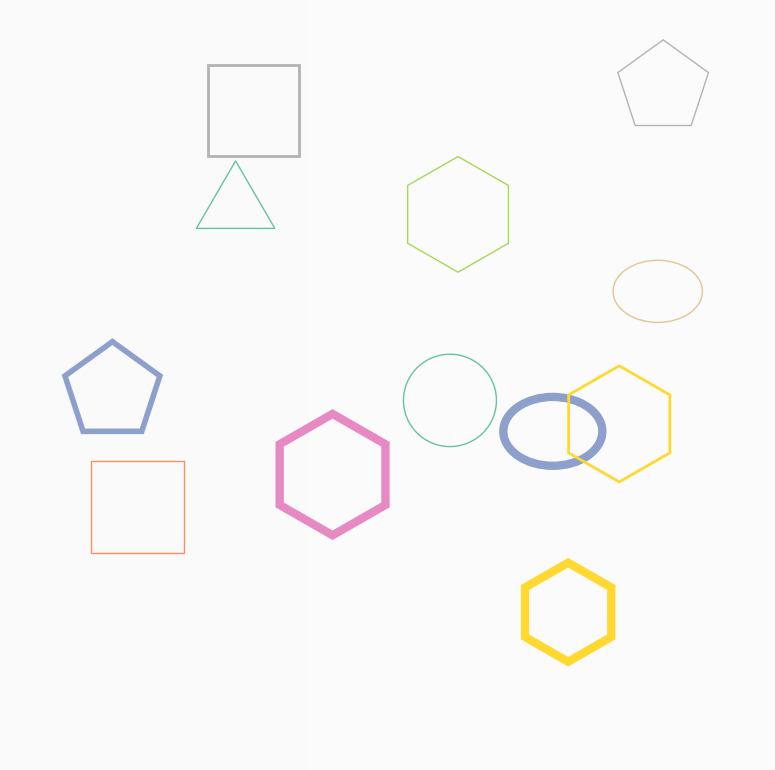[{"shape": "triangle", "thickness": 0.5, "radius": 0.29, "center": [0.304, 0.733]}, {"shape": "circle", "thickness": 0.5, "radius": 0.3, "center": [0.581, 0.48]}, {"shape": "square", "thickness": 0.5, "radius": 0.3, "center": [0.177, 0.341]}, {"shape": "pentagon", "thickness": 2, "radius": 0.32, "center": [0.145, 0.492]}, {"shape": "oval", "thickness": 3, "radius": 0.32, "center": [0.713, 0.44]}, {"shape": "hexagon", "thickness": 3, "radius": 0.39, "center": [0.429, 0.384]}, {"shape": "hexagon", "thickness": 0.5, "radius": 0.38, "center": [0.591, 0.722]}, {"shape": "hexagon", "thickness": 1, "radius": 0.38, "center": [0.799, 0.45]}, {"shape": "hexagon", "thickness": 3, "radius": 0.32, "center": [0.733, 0.205]}, {"shape": "oval", "thickness": 0.5, "radius": 0.29, "center": [0.849, 0.622]}, {"shape": "pentagon", "thickness": 0.5, "radius": 0.31, "center": [0.856, 0.887]}, {"shape": "square", "thickness": 1, "radius": 0.3, "center": [0.327, 0.856]}]